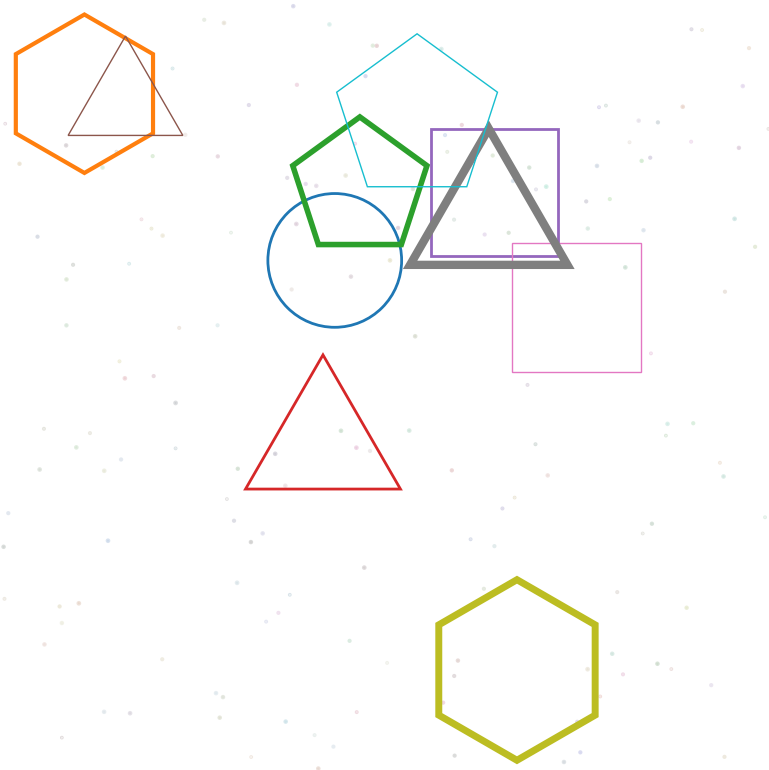[{"shape": "circle", "thickness": 1, "radius": 0.43, "center": [0.435, 0.662]}, {"shape": "hexagon", "thickness": 1.5, "radius": 0.51, "center": [0.11, 0.878]}, {"shape": "pentagon", "thickness": 2, "radius": 0.46, "center": [0.467, 0.757]}, {"shape": "triangle", "thickness": 1, "radius": 0.58, "center": [0.419, 0.423]}, {"shape": "square", "thickness": 1, "radius": 0.41, "center": [0.642, 0.75]}, {"shape": "triangle", "thickness": 0.5, "radius": 0.43, "center": [0.163, 0.867]}, {"shape": "square", "thickness": 0.5, "radius": 0.42, "center": [0.748, 0.6]}, {"shape": "triangle", "thickness": 3, "radius": 0.59, "center": [0.635, 0.715]}, {"shape": "hexagon", "thickness": 2.5, "radius": 0.59, "center": [0.671, 0.13]}, {"shape": "pentagon", "thickness": 0.5, "radius": 0.55, "center": [0.542, 0.846]}]